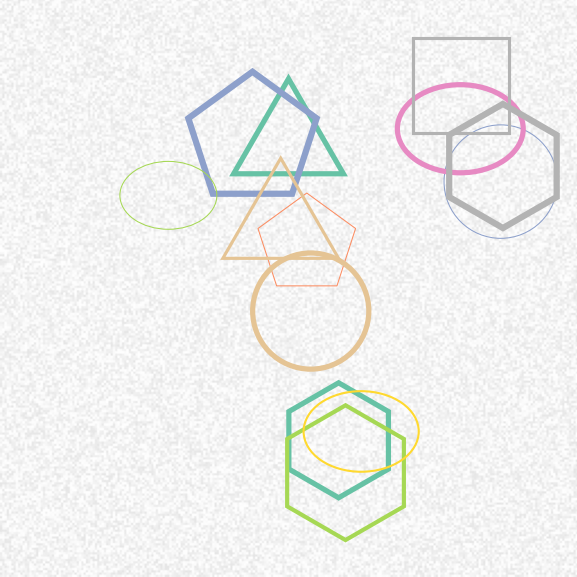[{"shape": "triangle", "thickness": 2.5, "radius": 0.55, "center": [0.5, 0.753]}, {"shape": "hexagon", "thickness": 2.5, "radius": 0.5, "center": [0.586, 0.237]}, {"shape": "pentagon", "thickness": 0.5, "radius": 0.44, "center": [0.531, 0.576]}, {"shape": "pentagon", "thickness": 3, "radius": 0.58, "center": [0.437, 0.758]}, {"shape": "circle", "thickness": 0.5, "radius": 0.49, "center": [0.867, 0.685]}, {"shape": "oval", "thickness": 2.5, "radius": 0.54, "center": [0.797, 0.776]}, {"shape": "hexagon", "thickness": 2, "radius": 0.58, "center": [0.598, 0.181]}, {"shape": "oval", "thickness": 0.5, "radius": 0.42, "center": [0.292, 0.661]}, {"shape": "oval", "thickness": 1, "radius": 0.5, "center": [0.625, 0.252]}, {"shape": "circle", "thickness": 2.5, "radius": 0.5, "center": [0.538, 0.46]}, {"shape": "triangle", "thickness": 1.5, "radius": 0.58, "center": [0.486, 0.61]}, {"shape": "hexagon", "thickness": 3, "radius": 0.54, "center": [0.871, 0.712]}, {"shape": "square", "thickness": 1.5, "radius": 0.41, "center": [0.798, 0.851]}]